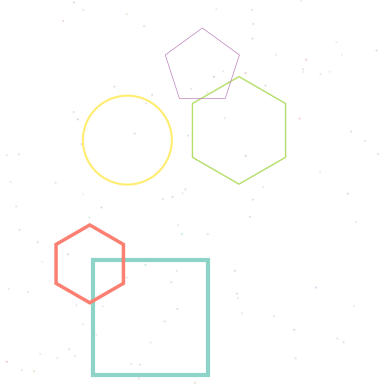[{"shape": "square", "thickness": 3, "radius": 0.74, "center": [0.391, 0.175]}, {"shape": "hexagon", "thickness": 2.5, "radius": 0.51, "center": [0.233, 0.315]}, {"shape": "hexagon", "thickness": 1, "radius": 0.7, "center": [0.621, 0.661]}, {"shape": "pentagon", "thickness": 0.5, "radius": 0.51, "center": [0.526, 0.826]}, {"shape": "circle", "thickness": 1.5, "radius": 0.58, "center": [0.331, 0.636]}]